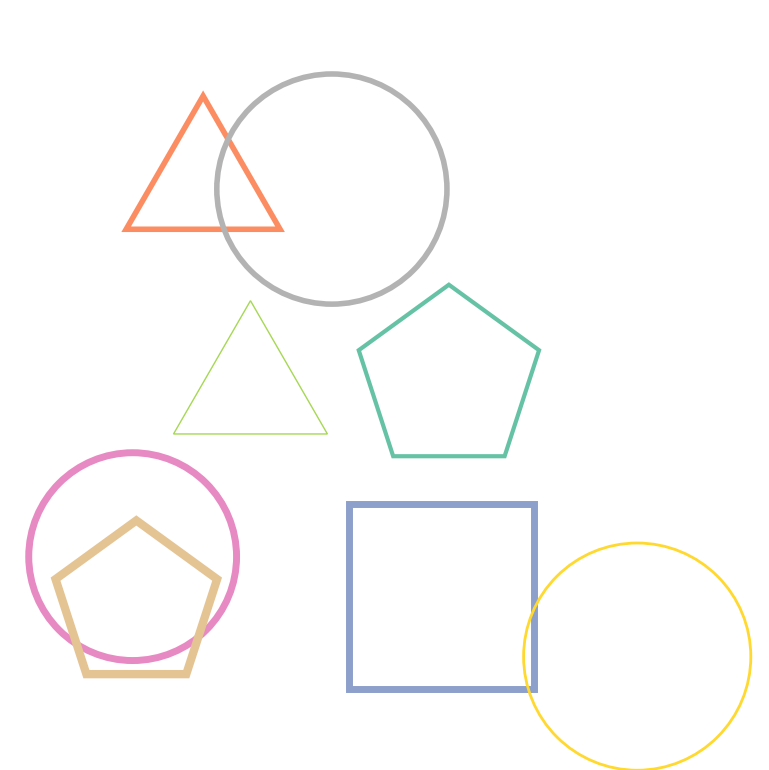[{"shape": "pentagon", "thickness": 1.5, "radius": 0.62, "center": [0.583, 0.507]}, {"shape": "triangle", "thickness": 2, "radius": 0.58, "center": [0.264, 0.76]}, {"shape": "square", "thickness": 2.5, "radius": 0.6, "center": [0.573, 0.226]}, {"shape": "circle", "thickness": 2.5, "radius": 0.67, "center": [0.172, 0.277]}, {"shape": "triangle", "thickness": 0.5, "radius": 0.58, "center": [0.325, 0.494]}, {"shape": "circle", "thickness": 1, "radius": 0.74, "center": [0.828, 0.147]}, {"shape": "pentagon", "thickness": 3, "radius": 0.55, "center": [0.177, 0.214]}, {"shape": "circle", "thickness": 2, "radius": 0.75, "center": [0.431, 0.754]}]